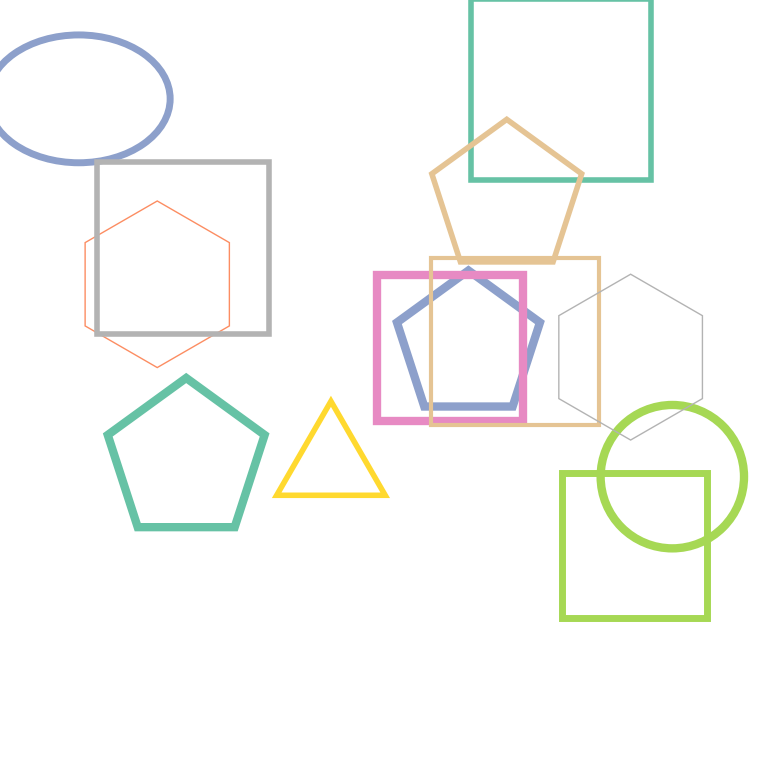[{"shape": "pentagon", "thickness": 3, "radius": 0.54, "center": [0.242, 0.402]}, {"shape": "square", "thickness": 2, "radius": 0.59, "center": [0.728, 0.884]}, {"shape": "hexagon", "thickness": 0.5, "radius": 0.54, "center": [0.204, 0.631]}, {"shape": "pentagon", "thickness": 3, "radius": 0.49, "center": [0.608, 0.551]}, {"shape": "oval", "thickness": 2.5, "radius": 0.59, "center": [0.102, 0.872]}, {"shape": "square", "thickness": 3, "radius": 0.47, "center": [0.585, 0.549]}, {"shape": "circle", "thickness": 3, "radius": 0.47, "center": [0.873, 0.381]}, {"shape": "square", "thickness": 2.5, "radius": 0.47, "center": [0.824, 0.292]}, {"shape": "triangle", "thickness": 2, "radius": 0.41, "center": [0.43, 0.397]}, {"shape": "square", "thickness": 1.5, "radius": 0.54, "center": [0.669, 0.556]}, {"shape": "pentagon", "thickness": 2, "radius": 0.51, "center": [0.658, 0.743]}, {"shape": "hexagon", "thickness": 0.5, "radius": 0.54, "center": [0.819, 0.536]}, {"shape": "square", "thickness": 2, "radius": 0.56, "center": [0.237, 0.678]}]